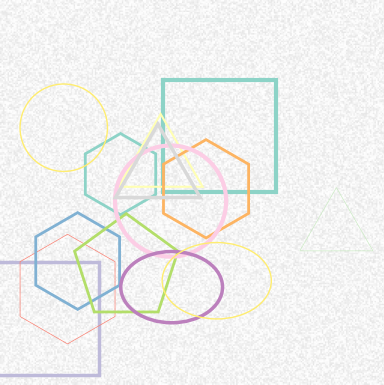[{"shape": "hexagon", "thickness": 2, "radius": 0.53, "center": [0.313, 0.548]}, {"shape": "square", "thickness": 3, "radius": 0.73, "center": [0.57, 0.647]}, {"shape": "triangle", "thickness": 1.5, "radius": 0.63, "center": [0.417, 0.578]}, {"shape": "square", "thickness": 2.5, "radius": 0.73, "center": [0.112, 0.173]}, {"shape": "hexagon", "thickness": 0.5, "radius": 0.71, "center": [0.175, 0.249]}, {"shape": "hexagon", "thickness": 2, "radius": 0.63, "center": [0.202, 0.322]}, {"shape": "hexagon", "thickness": 2, "radius": 0.64, "center": [0.535, 0.51]}, {"shape": "pentagon", "thickness": 2, "radius": 0.71, "center": [0.328, 0.304]}, {"shape": "circle", "thickness": 3, "radius": 0.72, "center": [0.443, 0.478]}, {"shape": "triangle", "thickness": 2.5, "radius": 0.64, "center": [0.41, 0.55]}, {"shape": "oval", "thickness": 2.5, "radius": 0.66, "center": [0.446, 0.254]}, {"shape": "triangle", "thickness": 0.5, "radius": 0.55, "center": [0.874, 0.403]}, {"shape": "oval", "thickness": 1, "radius": 0.71, "center": [0.563, 0.271]}, {"shape": "circle", "thickness": 1, "radius": 0.57, "center": [0.166, 0.668]}]